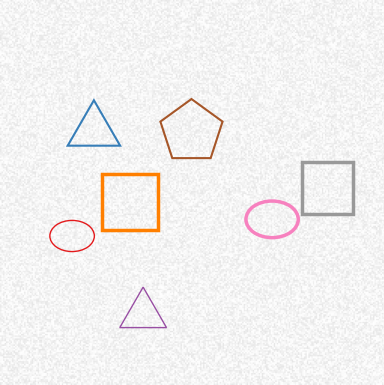[{"shape": "oval", "thickness": 1, "radius": 0.29, "center": [0.187, 0.387]}, {"shape": "triangle", "thickness": 1.5, "radius": 0.39, "center": [0.244, 0.661]}, {"shape": "triangle", "thickness": 1, "radius": 0.35, "center": [0.372, 0.184]}, {"shape": "square", "thickness": 2.5, "radius": 0.36, "center": [0.337, 0.475]}, {"shape": "pentagon", "thickness": 1.5, "radius": 0.42, "center": [0.497, 0.658]}, {"shape": "oval", "thickness": 2.5, "radius": 0.34, "center": [0.707, 0.43]}, {"shape": "square", "thickness": 2.5, "radius": 0.33, "center": [0.851, 0.512]}]